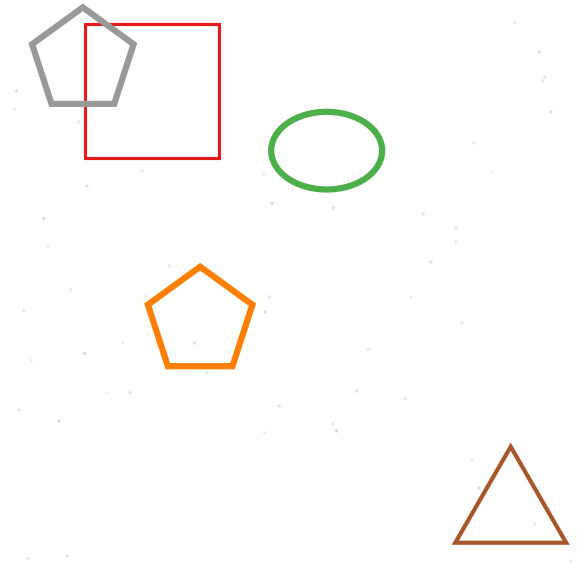[{"shape": "square", "thickness": 1.5, "radius": 0.58, "center": [0.263, 0.842]}, {"shape": "oval", "thickness": 3, "radius": 0.48, "center": [0.566, 0.738]}, {"shape": "pentagon", "thickness": 3, "radius": 0.48, "center": [0.347, 0.442]}, {"shape": "triangle", "thickness": 2, "radius": 0.55, "center": [0.884, 0.115]}, {"shape": "pentagon", "thickness": 3, "radius": 0.46, "center": [0.143, 0.894]}]